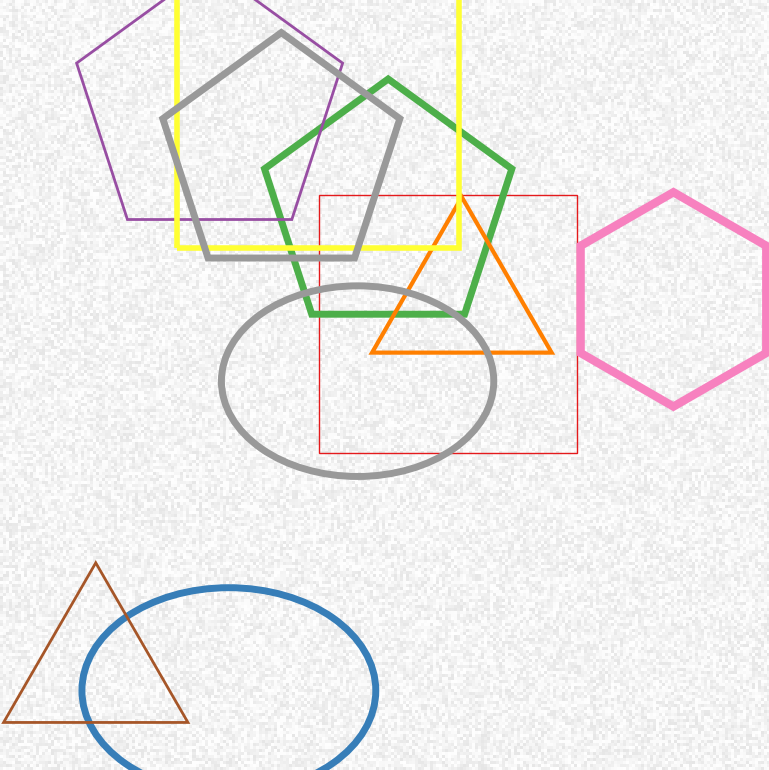[{"shape": "square", "thickness": 0.5, "radius": 0.84, "center": [0.582, 0.579]}, {"shape": "oval", "thickness": 2.5, "radius": 0.95, "center": [0.297, 0.103]}, {"shape": "pentagon", "thickness": 2.5, "radius": 0.84, "center": [0.504, 0.729]}, {"shape": "pentagon", "thickness": 1, "radius": 0.91, "center": [0.272, 0.862]}, {"shape": "triangle", "thickness": 1.5, "radius": 0.67, "center": [0.6, 0.609]}, {"shape": "square", "thickness": 2, "radius": 0.91, "center": [0.413, 0.861]}, {"shape": "triangle", "thickness": 1, "radius": 0.69, "center": [0.124, 0.131]}, {"shape": "hexagon", "thickness": 3, "radius": 0.7, "center": [0.875, 0.611]}, {"shape": "oval", "thickness": 2.5, "radius": 0.88, "center": [0.464, 0.505]}, {"shape": "pentagon", "thickness": 2.5, "radius": 0.81, "center": [0.365, 0.796]}]